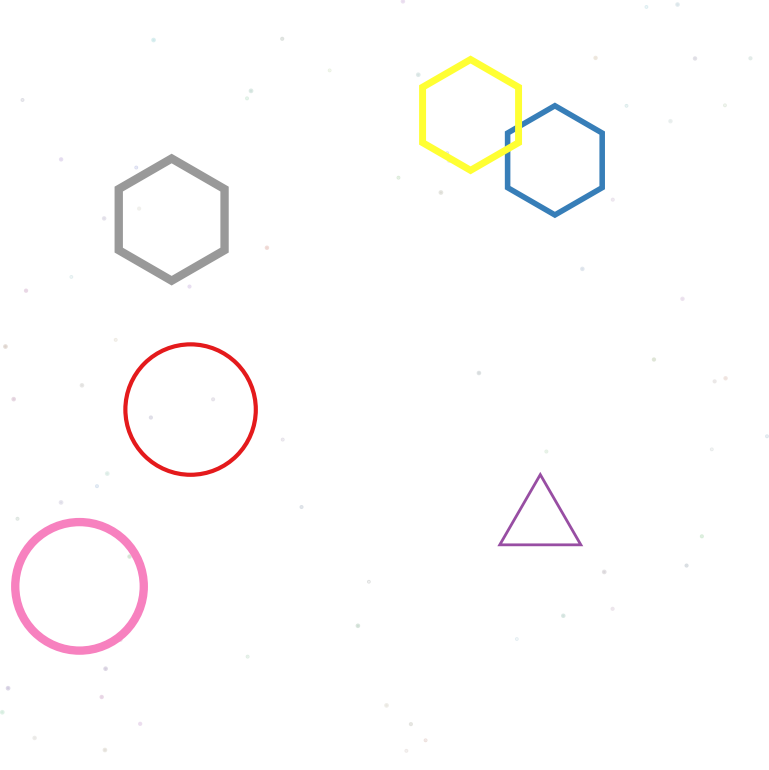[{"shape": "circle", "thickness": 1.5, "radius": 0.42, "center": [0.248, 0.468]}, {"shape": "hexagon", "thickness": 2, "radius": 0.35, "center": [0.721, 0.792]}, {"shape": "triangle", "thickness": 1, "radius": 0.3, "center": [0.702, 0.323]}, {"shape": "hexagon", "thickness": 2.5, "radius": 0.36, "center": [0.611, 0.851]}, {"shape": "circle", "thickness": 3, "radius": 0.42, "center": [0.103, 0.239]}, {"shape": "hexagon", "thickness": 3, "radius": 0.4, "center": [0.223, 0.715]}]